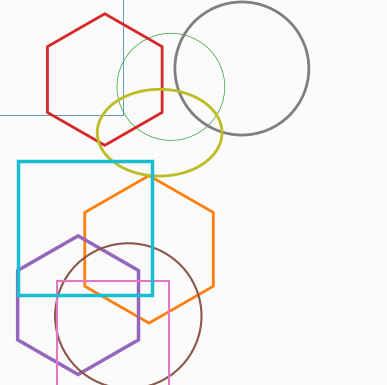[{"shape": "square", "thickness": 0.5, "radius": 0.82, "center": [0.155, 0.864]}, {"shape": "hexagon", "thickness": 2, "radius": 0.96, "center": [0.385, 0.352]}, {"shape": "circle", "thickness": 0.5, "radius": 0.7, "center": [0.441, 0.774]}, {"shape": "hexagon", "thickness": 2, "radius": 0.85, "center": [0.27, 0.793]}, {"shape": "hexagon", "thickness": 2.5, "radius": 0.9, "center": [0.202, 0.207]}, {"shape": "circle", "thickness": 1.5, "radius": 0.94, "center": [0.331, 0.179]}, {"shape": "square", "thickness": 1.5, "radius": 0.72, "center": [0.291, 0.126]}, {"shape": "circle", "thickness": 2, "radius": 0.86, "center": [0.624, 0.822]}, {"shape": "oval", "thickness": 2, "radius": 0.8, "center": [0.412, 0.655]}, {"shape": "square", "thickness": 2.5, "radius": 0.87, "center": [0.22, 0.408]}]